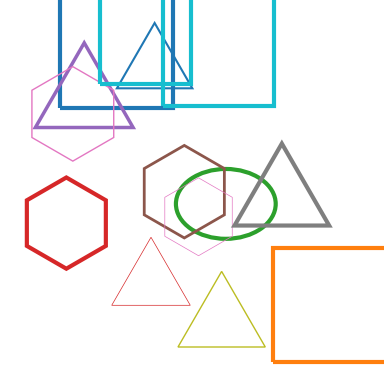[{"shape": "square", "thickness": 3, "radius": 0.73, "center": [0.302, 0.866]}, {"shape": "triangle", "thickness": 1.5, "radius": 0.57, "center": [0.402, 0.827]}, {"shape": "square", "thickness": 3, "radius": 0.75, "center": [0.859, 0.208]}, {"shape": "oval", "thickness": 3, "radius": 0.65, "center": [0.587, 0.47]}, {"shape": "triangle", "thickness": 0.5, "radius": 0.59, "center": [0.392, 0.266]}, {"shape": "hexagon", "thickness": 3, "radius": 0.59, "center": [0.172, 0.421]}, {"shape": "triangle", "thickness": 2.5, "radius": 0.73, "center": [0.219, 0.742]}, {"shape": "hexagon", "thickness": 2, "radius": 0.6, "center": [0.479, 0.502]}, {"shape": "hexagon", "thickness": 0.5, "radius": 0.51, "center": [0.516, 0.437]}, {"shape": "hexagon", "thickness": 1, "radius": 0.61, "center": [0.189, 0.704]}, {"shape": "triangle", "thickness": 3, "radius": 0.71, "center": [0.732, 0.485]}, {"shape": "triangle", "thickness": 1, "radius": 0.65, "center": [0.576, 0.164]}, {"shape": "square", "thickness": 3, "radius": 0.72, "center": [0.567, 0.868]}, {"shape": "square", "thickness": 3, "radius": 0.59, "center": [0.378, 0.9]}]